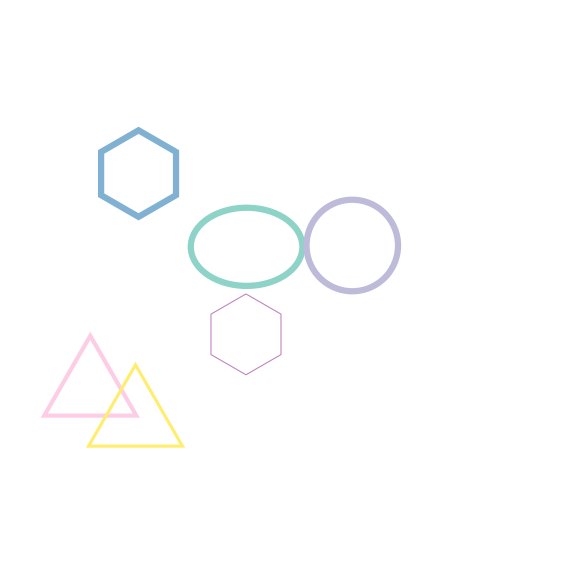[{"shape": "oval", "thickness": 3, "radius": 0.48, "center": [0.427, 0.572]}, {"shape": "circle", "thickness": 3, "radius": 0.4, "center": [0.61, 0.574]}, {"shape": "hexagon", "thickness": 3, "radius": 0.37, "center": [0.24, 0.699]}, {"shape": "triangle", "thickness": 2, "radius": 0.46, "center": [0.156, 0.326]}, {"shape": "hexagon", "thickness": 0.5, "radius": 0.35, "center": [0.426, 0.42]}, {"shape": "triangle", "thickness": 1.5, "radius": 0.47, "center": [0.235, 0.274]}]